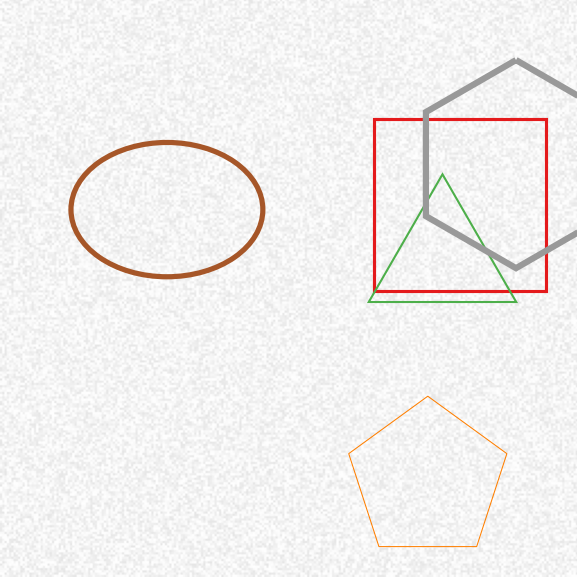[{"shape": "square", "thickness": 1.5, "radius": 0.74, "center": [0.796, 0.644]}, {"shape": "triangle", "thickness": 1, "radius": 0.74, "center": [0.766, 0.55]}, {"shape": "pentagon", "thickness": 0.5, "radius": 0.72, "center": [0.741, 0.169]}, {"shape": "oval", "thickness": 2.5, "radius": 0.83, "center": [0.289, 0.636]}, {"shape": "hexagon", "thickness": 3, "radius": 0.9, "center": [0.894, 0.715]}]